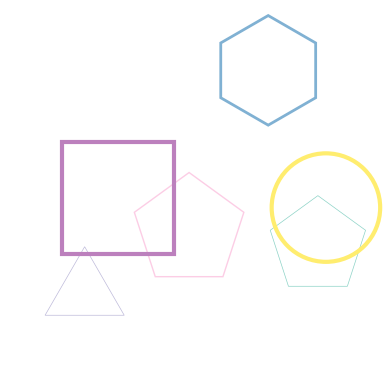[{"shape": "pentagon", "thickness": 0.5, "radius": 0.65, "center": [0.826, 0.362]}, {"shape": "triangle", "thickness": 0.5, "radius": 0.59, "center": [0.22, 0.24]}, {"shape": "hexagon", "thickness": 2, "radius": 0.71, "center": [0.697, 0.817]}, {"shape": "pentagon", "thickness": 1, "radius": 0.75, "center": [0.491, 0.402]}, {"shape": "square", "thickness": 3, "radius": 0.72, "center": [0.306, 0.486]}, {"shape": "circle", "thickness": 3, "radius": 0.7, "center": [0.847, 0.461]}]